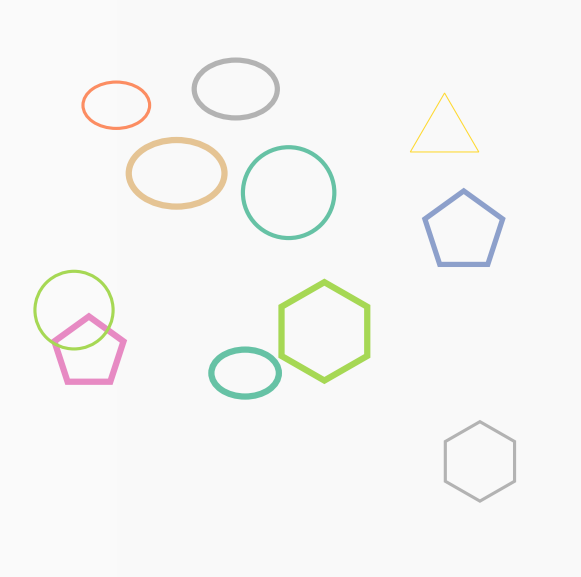[{"shape": "circle", "thickness": 2, "radius": 0.39, "center": [0.497, 0.666]}, {"shape": "oval", "thickness": 3, "radius": 0.29, "center": [0.422, 0.353]}, {"shape": "oval", "thickness": 1.5, "radius": 0.29, "center": [0.2, 0.817]}, {"shape": "pentagon", "thickness": 2.5, "radius": 0.35, "center": [0.798, 0.598]}, {"shape": "pentagon", "thickness": 3, "radius": 0.31, "center": [0.153, 0.389]}, {"shape": "circle", "thickness": 1.5, "radius": 0.34, "center": [0.127, 0.462]}, {"shape": "hexagon", "thickness": 3, "radius": 0.43, "center": [0.558, 0.425]}, {"shape": "triangle", "thickness": 0.5, "radius": 0.34, "center": [0.765, 0.77]}, {"shape": "oval", "thickness": 3, "radius": 0.41, "center": [0.304, 0.699]}, {"shape": "oval", "thickness": 2.5, "radius": 0.36, "center": [0.406, 0.845]}, {"shape": "hexagon", "thickness": 1.5, "radius": 0.34, "center": [0.826, 0.2]}]